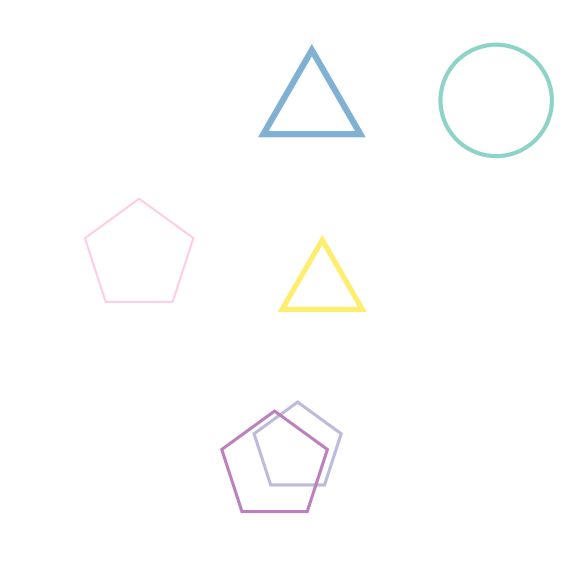[{"shape": "circle", "thickness": 2, "radius": 0.48, "center": [0.859, 0.825]}, {"shape": "pentagon", "thickness": 1.5, "radius": 0.4, "center": [0.515, 0.224]}, {"shape": "triangle", "thickness": 3, "radius": 0.49, "center": [0.54, 0.815]}, {"shape": "pentagon", "thickness": 1, "radius": 0.49, "center": [0.241, 0.556]}, {"shape": "pentagon", "thickness": 1.5, "radius": 0.48, "center": [0.475, 0.191]}, {"shape": "triangle", "thickness": 2.5, "radius": 0.4, "center": [0.558, 0.503]}]